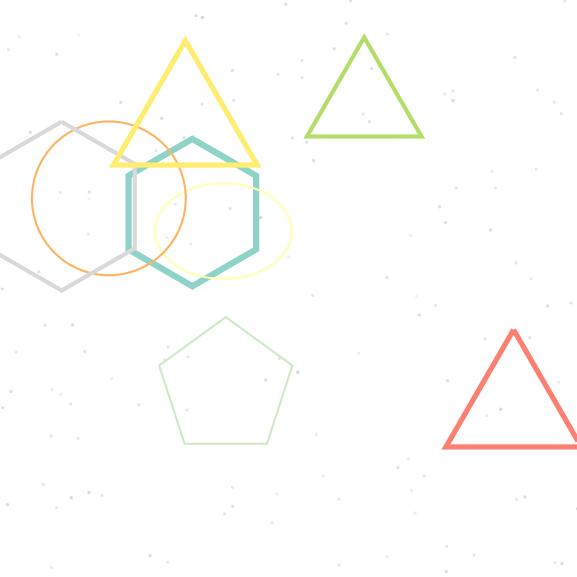[{"shape": "hexagon", "thickness": 3, "radius": 0.64, "center": [0.333, 0.631]}, {"shape": "oval", "thickness": 1, "radius": 0.59, "center": [0.387, 0.599]}, {"shape": "triangle", "thickness": 2.5, "radius": 0.68, "center": [0.889, 0.293]}, {"shape": "circle", "thickness": 1, "radius": 0.67, "center": [0.189, 0.656]}, {"shape": "triangle", "thickness": 2, "radius": 0.57, "center": [0.631, 0.82]}, {"shape": "hexagon", "thickness": 2, "radius": 0.73, "center": [0.107, 0.642]}, {"shape": "pentagon", "thickness": 1, "radius": 0.61, "center": [0.391, 0.329]}, {"shape": "triangle", "thickness": 2.5, "radius": 0.72, "center": [0.321, 0.785]}]